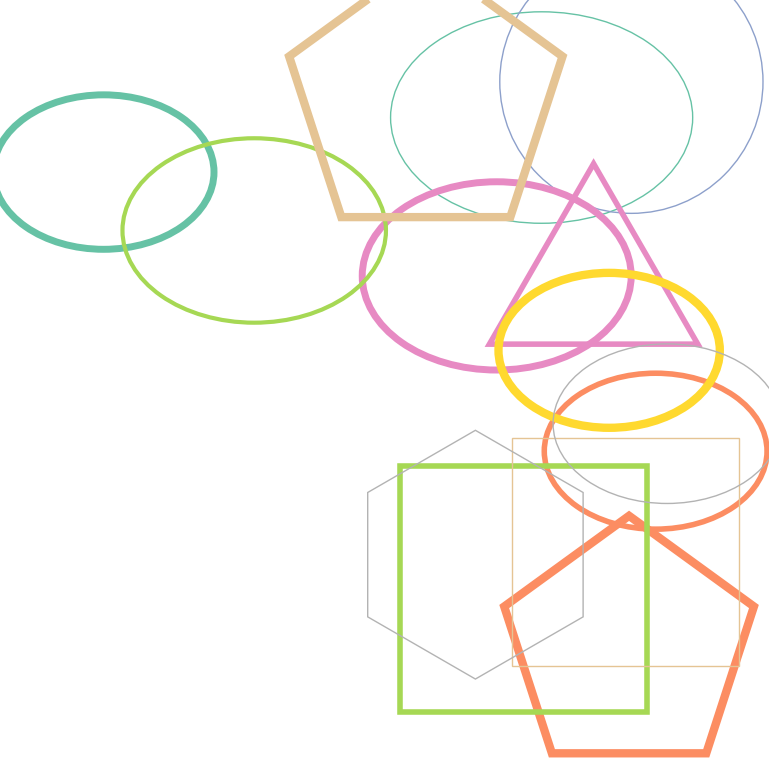[{"shape": "oval", "thickness": 2.5, "radius": 0.72, "center": [0.135, 0.777]}, {"shape": "oval", "thickness": 0.5, "radius": 0.98, "center": [0.703, 0.847]}, {"shape": "oval", "thickness": 2, "radius": 0.72, "center": [0.852, 0.414]}, {"shape": "pentagon", "thickness": 3, "radius": 0.85, "center": [0.817, 0.16]}, {"shape": "circle", "thickness": 0.5, "radius": 0.85, "center": [0.82, 0.894]}, {"shape": "oval", "thickness": 2.5, "radius": 0.87, "center": [0.645, 0.642]}, {"shape": "triangle", "thickness": 2, "radius": 0.78, "center": [0.771, 0.631]}, {"shape": "oval", "thickness": 1.5, "radius": 0.86, "center": [0.33, 0.701]}, {"shape": "square", "thickness": 2, "radius": 0.8, "center": [0.68, 0.235]}, {"shape": "oval", "thickness": 3, "radius": 0.72, "center": [0.791, 0.545]}, {"shape": "square", "thickness": 0.5, "radius": 0.74, "center": [0.812, 0.283]}, {"shape": "pentagon", "thickness": 3, "radius": 0.93, "center": [0.553, 0.869]}, {"shape": "hexagon", "thickness": 0.5, "radius": 0.81, "center": [0.617, 0.28]}, {"shape": "oval", "thickness": 0.5, "radius": 0.74, "center": [0.866, 0.45]}]